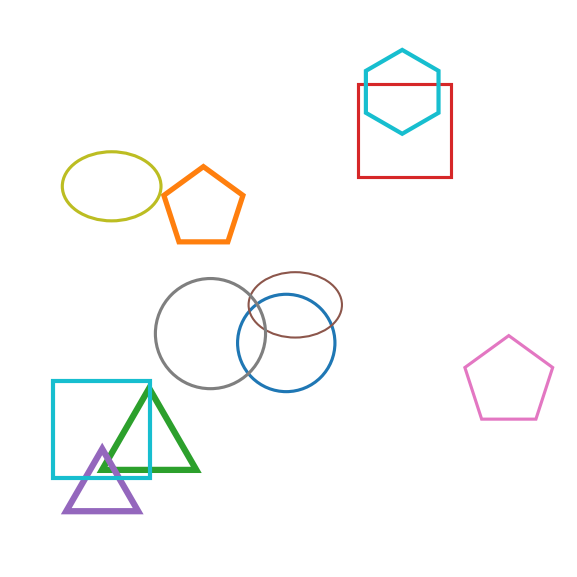[{"shape": "circle", "thickness": 1.5, "radius": 0.42, "center": [0.496, 0.405]}, {"shape": "pentagon", "thickness": 2.5, "radius": 0.36, "center": [0.352, 0.639]}, {"shape": "triangle", "thickness": 3, "radius": 0.47, "center": [0.258, 0.233]}, {"shape": "square", "thickness": 1.5, "radius": 0.4, "center": [0.7, 0.773]}, {"shape": "triangle", "thickness": 3, "radius": 0.36, "center": [0.177, 0.15]}, {"shape": "oval", "thickness": 1, "radius": 0.4, "center": [0.511, 0.471]}, {"shape": "pentagon", "thickness": 1.5, "radius": 0.4, "center": [0.881, 0.338]}, {"shape": "circle", "thickness": 1.5, "radius": 0.48, "center": [0.364, 0.421]}, {"shape": "oval", "thickness": 1.5, "radius": 0.43, "center": [0.193, 0.677]}, {"shape": "hexagon", "thickness": 2, "radius": 0.36, "center": [0.696, 0.84]}, {"shape": "square", "thickness": 2, "radius": 0.42, "center": [0.175, 0.256]}]